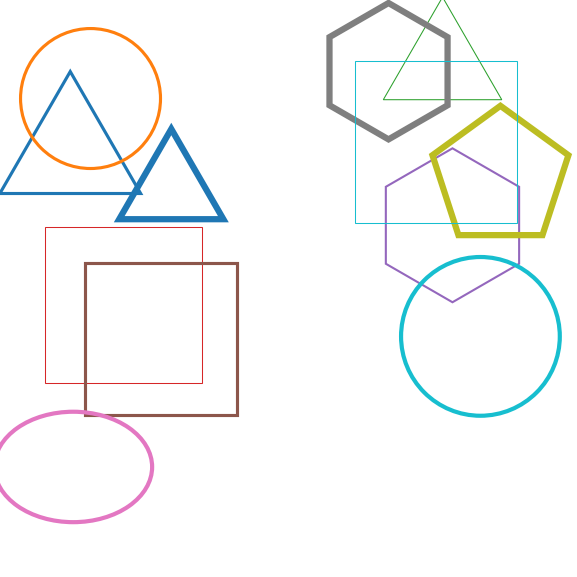[{"shape": "triangle", "thickness": 3, "radius": 0.52, "center": [0.297, 0.672]}, {"shape": "triangle", "thickness": 1.5, "radius": 0.7, "center": [0.122, 0.734]}, {"shape": "circle", "thickness": 1.5, "radius": 0.61, "center": [0.157, 0.829]}, {"shape": "triangle", "thickness": 0.5, "radius": 0.59, "center": [0.766, 0.886]}, {"shape": "square", "thickness": 0.5, "radius": 0.68, "center": [0.213, 0.471]}, {"shape": "hexagon", "thickness": 1, "radius": 0.67, "center": [0.784, 0.609]}, {"shape": "square", "thickness": 1.5, "radius": 0.66, "center": [0.279, 0.412]}, {"shape": "oval", "thickness": 2, "radius": 0.68, "center": [0.127, 0.191]}, {"shape": "hexagon", "thickness": 3, "radius": 0.59, "center": [0.673, 0.876]}, {"shape": "pentagon", "thickness": 3, "radius": 0.62, "center": [0.867, 0.692]}, {"shape": "circle", "thickness": 2, "radius": 0.69, "center": [0.832, 0.417]}, {"shape": "square", "thickness": 0.5, "radius": 0.7, "center": [0.755, 0.754]}]